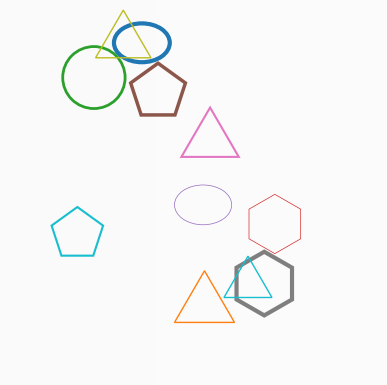[{"shape": "oval", "thickness": 3, "radius": 0.36, "center": [0.366, 0.889]}, {"shape": "triangle", "thickness": 1, "radius": 0.45, "center": [0.528, 0.207]}, {"shape": "circle", "thickness": 2, "radius": 0.4, "center": [0.242, 0.799]}, {"shape": "hexagon", "thickness": 0.5, "radius": 0.39, "center": [0.709, 0.418]}, {"shape": "oval", "thickness": 0.5, "radius": 0.37, "center": [0.524, 0.468]}, {"shape": "pentagon", "thickness": 2.5, "radius": 0.37, "center": [0.408, 0.762]}, {"shape": "triangle", "thickness": 1.5, "radius": 0.43, "center": [0.542, 0.635]}, {"shape": "hexagon", "thickness": 3, "radius": 0.41, "center": [0.682, 0.263]}, {"shape": "triangle", "thickness": 1, "radius": 0.41, "center": [0.318, 0.891]}, {"shape": "triangle", "thickness": 1, "radius": 0.36, "center": [0.64, 0.263]}, {"shape": "pentagon", "thickness": 1.5, "radius": 0.35, "center": [0.2, 0.392]}]